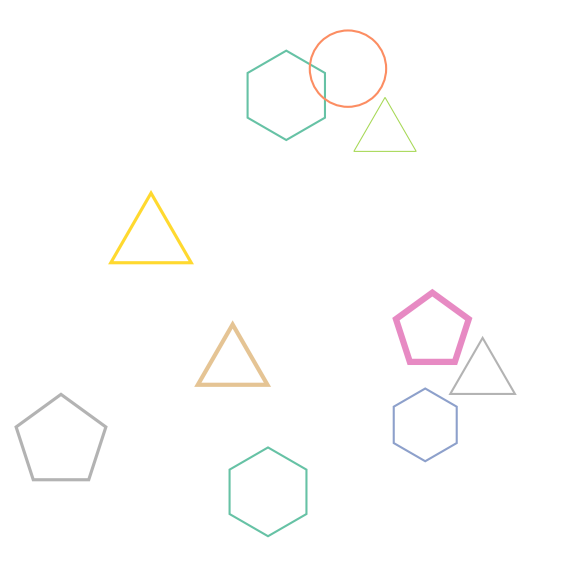[{"shape": "hexagon", "thickness": 1, "radius": 0.38, "center": [0.464, 0.147]}, {"shape": "hexagon", "thickness": 1, "radius": 0.39, "center": [0.496, 0.834]}, {"shape": "circle", "thickness": 1, "radius": 0.33, "center": [0.603, 0.88]}, {"shape": "hexagon", "thickness": 1, "radius": 0.31, "center": [0.736, 0.263]}, {"shape": "pentagon", "thickness": 3, "radius": 0.33, "center": [0.749, 0.426]}, {"shape": "triangle", "thickness": 0.5, "radius": 0.31, "center": [0.667, 0.768]}, {"shape": "triangle", "thickness": 1.5, "radius": 0.4, "center": [0.262, 0.584]}, {"shape": "triangle", "thickness": 2, "radius": 0.35, "center": [0.403, 0.368]}, {"shape": "pentagon", "thickness": 1.5, "radius": 0.41, "center": [0.106, 0.235]}, {"shape": "triangle", "thickness": 1, "radius": 0.32, "center": [0.836, 0.349]}]